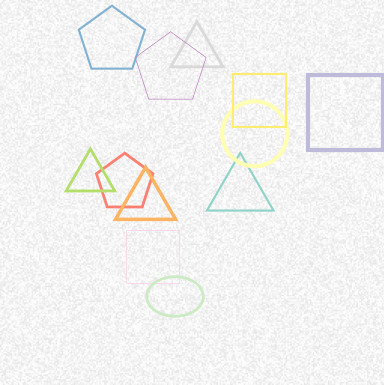[{"shape": "triangle", "thickness": 1.5, "radius": 0.5, "center": [0.624, 0.503]}, {"shape": "circle", "thickness": 3, "radius": 0.42, "center": [0.662, 0.653]}, {"shape": "square", "thickness": 3, "radius": 0.49, "center": [0.898, 0.707]}, {"shape": "pentagon", "thickness": 2, "radius": 0.39, "center": [0.324, 0.525]}, {"shape": "pentagon", "thickness": 1.5, "radius": 0.45, "center": [0.291, 0.895]}, {"shape": "triangle", "thickness": 2.5, "radius": 0.45, "center": [0.378, 0.475]}, {"shape": "triangle", "thickness": 2, "radius": 0.36, "center": [0.235, 0.54]}, {"shape": "square", "thickness": 0.5, "radius": 0.34, "center": [0.397, 0.333]}, {"shape": "triangle", "thickness": 2, "radius": 0.39, "center": [0.511, 0.866]}, {"shape": "pentagon", "thickness": 0.5, "radius": 0.48, "center": [0.443, 0.821]}, {"shape": "oval", "thickness": 2, "radius": 0.37, "center": [0.455, 0.23]}, {"shape": "square", "thickness": 1.5, "radius": 0.35, "center": [0.675, 0.738]}]